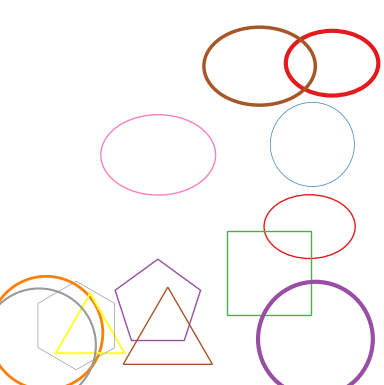[{"shape": "oval", "thickness": 3, "radius": 0.6, "center": [0.863, 0.836]}, {"shape": "oval", "thickness": 1, "radius": 0.59, "center": [0.804, 0.411]}, {"shape": "circle", "thickness": 0.5, "radius": 0.55, "center": [0.811, 0.625]}, {"shape": "square", "thickness": 1, "radius": 0.54, "center": [0.698, 0.291]}, {"shape": "pentagon", "thickness": 1, "radius": 0.58, "center": [0.41, 0.21]}, {"shape": "circle", "thickness": 3, "radius": 0.75, "center": [0.819, 0.119]}, {"shape": "circle", "thickness": 2, "radius": 0.74, "center": [0.12, 0.135]}, {"shape": "triangle", "thickness": 1.5, "radius": 0.52, "center": [0.234, 0.134]}, {"shape": "triangle", "thickness": 1, "radius": 0.67, "center": [0.436, 0.121]}, {"shape": "oval", "thickness": 2.5, "radius": 0.72, "center": [0.674, 0.828]}, {"shape": "oval", "thickness": 1, "radius": 0.75, "center": [0.411, 0.598]}, {"shape": "hexagon", "thickness": 0.5, "radius": 0.57, "center": [0.198, 0.155]}, {"shape": "circle", "thickness": 1.5, "radius": 0.74, "center": [0.101, 0.103]}]